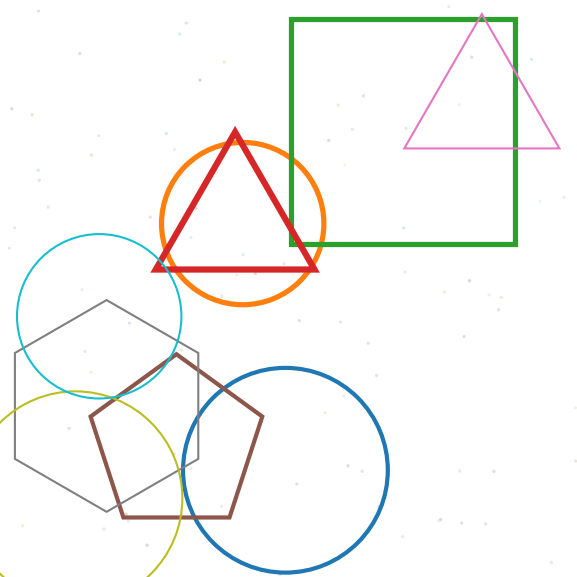[{"shape": "circle", "thickness": 2, "radius": 0.89, "center": [0.494, 0.185]}, {"shape": "circle", "thickness": 2.5, "radius": 0.7, "center": [0.42, 0.612]}, {"shape": "square", "thickness": 2.5, "radius": 0.97, "center": [0.698, 0.772]}, {"shape": "triangle", "thickness": 3, "radius": 0.79, "center": [0.407, 0.612]}, {"shape": "pentagon", "thickness": 2, "radius": 0.78, "center": [0.306, 0.23]}, {"shape": "triangle", "thickness": 1, "radius": 0.78, "center": [0.834, 0.82]}, {"shape": "hexagon", "thickness": 1, "radius": 0.92, "center": [0.185, 0.296]}, {"shape": "circle", "thickness": 1, "radius": 0.92, "center": [0.131, 0.136]}, {"shape": "circle", "thickness": 1, "radius": 0.71, "center": [0.172, 0.451]}]